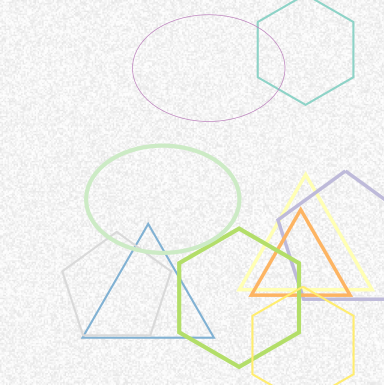[{"shape": "hexagon", "thickness": 1.5, "radius": 0.72, "center": [0.794, 0.871]}, {"shape": "triangle", "thickness": 2.5, "radius": 1.0, "center": [0.794, 0.347]}, {"shape": "pentagon", "thickness": 2.5, "radius": 0.92, "center": [0.897, 0.372]}, {"shape": "triangle", "thickness": 1.5, "radius": 0.99, "center": [0.385, 0.221]}, {"shape": "triangle", "thickness": 2.5, "radius": 0.74, "center": [0.781, 0.307]}, {"shape": "hexagon", "thickness": 3, "radius": 0.9, "center": [0.621, 0.227]}, {"shape": "pentagon", "thickness": 1.5, "radius": 0.74, "center": [0.303, 0.249]}, {"shape": "oval", "thickness": 0.5, "radius": 0.99, "center": [0.542, 0.823]}, {"shape": "oval", "thickness": 3, "radius": 0.99, "center": [0.423, 0.482]}, {"shape": "hexagon", "thickness": 1.5, "radius": 0.76, "center": [0.787, 0.104]}]